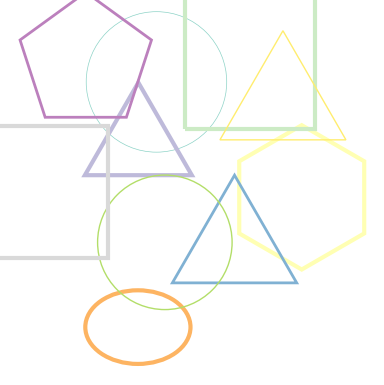[{"shape": "circle", "thickness": 0.5, "radius": 0.91, "center": [0.406, 0.787]}, {"shape": "hexagon", "thickness": 3, "radius": 0.94, "center": [0.784, 0.487]}, {"shape": "triangle", "thickness": 3, "radius": 0.8, "center": [0.359, 0.625]}, {"shape": "triangle", "thickness": 2, "radius": 0.93, "center": [0.609, 0.358]}, {"shape": "oval", "thickness": 3, "radius": 0.68, "center": [0.358, 0.15]}, {"shape": "circle", "thickness": 1, "radius": 0.87, "center": [0.428, 0.371]}, {"shape": "square", "thickness": 3, "radius": 0.85, "center": [0.11, 0.501]}, {"shape": "pentagon", "thickness": 2, "radius": 0.9, "center": [0.223, 0.841]}, {"shape": "square", "thickness": 3, "radius": 0.85, "center": [0.65, 0.835]}, {"shape": "triangle", "thickness": 1, "radius": 0.94, "center": [0.735, 0.731]}]